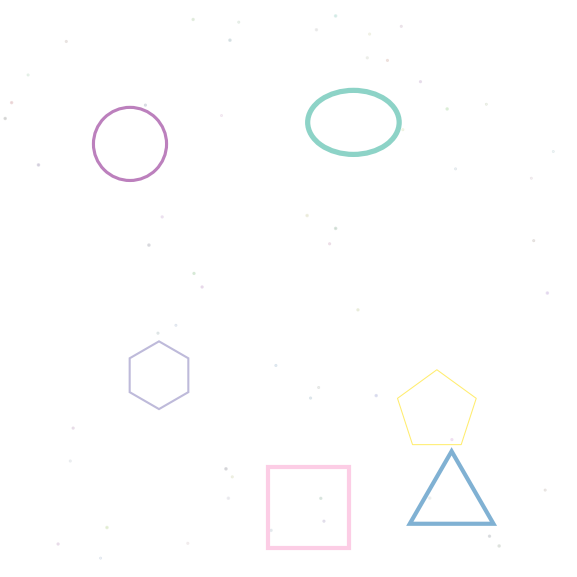[{"shape": "oval", "thickness": 2.5, "radius": 0.4, "center": [0.612, 0.787]}, {"shape": "hexagon", "thickness": 1, "radius": 0.29, "center": [0.275, 0.349]}, {"shape": "triangle", "thickness": 2, "radius": 0.42, "center": [0.782, 0.134]}, {"shape": "square", "thickness": 2, "radius": 0.35, "center": [0.535, 0.12]}, {"shape": "circle", "thickness": 1.5, "radius": 0.32, "center": [0.225, 0.75]}, {"shape": "pentagon", "thickness": 0.5, "radius": 0.36, "center": [0.756, 0.287]}]